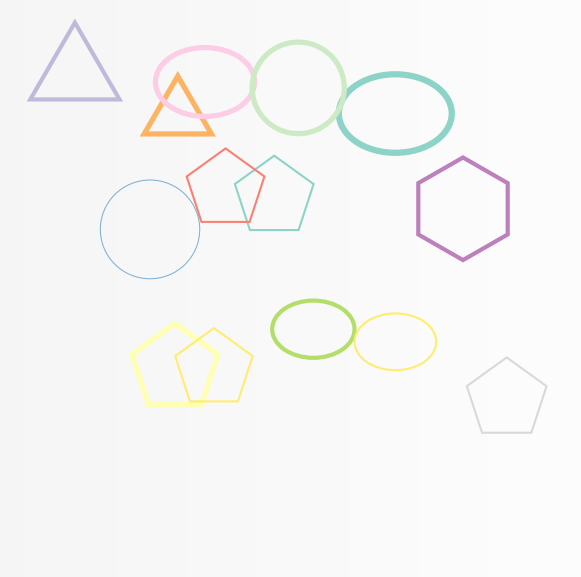[{"shape": "oval", "thickness": 3, "radius": 0.49, "center": [0.68, 0.803]}, {"shape": "pentagon", "thickness": 1, "radius": 0.36, "center": [0.472, 0.658]}, {"shape": "pentagon", "thickness": 2.5, "radius": 0.39, "center": [0.301, 0.361]}, {"shape": "triangle", "thickness": 2, "radius": 0.44, "center": [0.129, 0.871]}, {"shape": "pentagon", "thickness": 1, "radius": 0.35, "center": [0.388, 0.672]}, {"shape": "circle", "thickness": 0.5, "radius": 0.43, "center": [0.258, 0.602]}, {"shape": "triangle", "thickness": 2.5, "radius": 0.33, "center": [0.306, 0.801]}, {"shape": "oval", "thickness": 2, "radius": 0.35, "center": [0.539, 0.429]}, {"shape": "oval", "thickness": 2.5, "radius": 0.43, "center": [0.353, 0.857]}, {"shape": "pentagon", "thickness": 1, "radius": 0.36, "center": [0.872, 0.308]}, {"shape": "hexagon", "thickness": 2, "radius": 0.44, "center": [0.797, 0.638]}, {"shape": "circle", "thickness": 2.5, "radius": 0.4, "center": [0.513, 0.847]}, {"shape": "oval", "thickness": 1, "radius": 0.35, "center": [0.68, 0.407]}, {"shape": "pentagon", "thickness": 1, "radius": 0.35, "center": [0.368, 0.361]}]